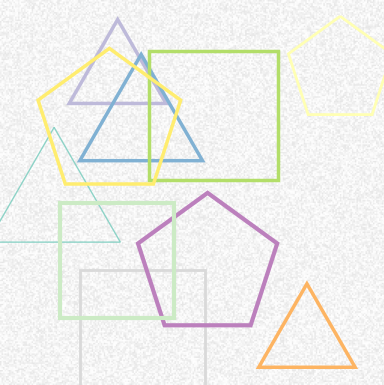[{"shape": "triangle", "thickness": 1, "radius": 0.99, "center": [0.141, 0.47]}, {"shape": "pentagon", "thickness": 2, "radius": 0.71, "center": [0.883, 0.817]}, {"shape": "triangle", "thickness": 2.5, "radius": 0.73, "center": [0.306, 0.804]}, {"shape": "triangle", "thickness": 2.5, "radius": 0.92, "center": [0.367, 0.675]}, {"shape": "triangle", "thickness": 2.5, "radius": 0.72, "center": [0.797, 0.118]}, {"shape": "square", "thickness": 2.5, "radius": 0.84, "center": [0.555, 0.7]}, {"shape": "square", "thickness": 2, "radius": 0.81, "center": [0.369, 0.137]}, {"shape": "pentagon", "thickness": 3, "radius": 0.95, "center": [0.539, 0.309]}, {"shape": "square", "thickness": 3, "radius": 0.74, "center": [0.303, 0.324]}, {"shape": "pentagon", "thickness": 2.5, "radius": 0.97, "center": [0.284, 0.68]}]